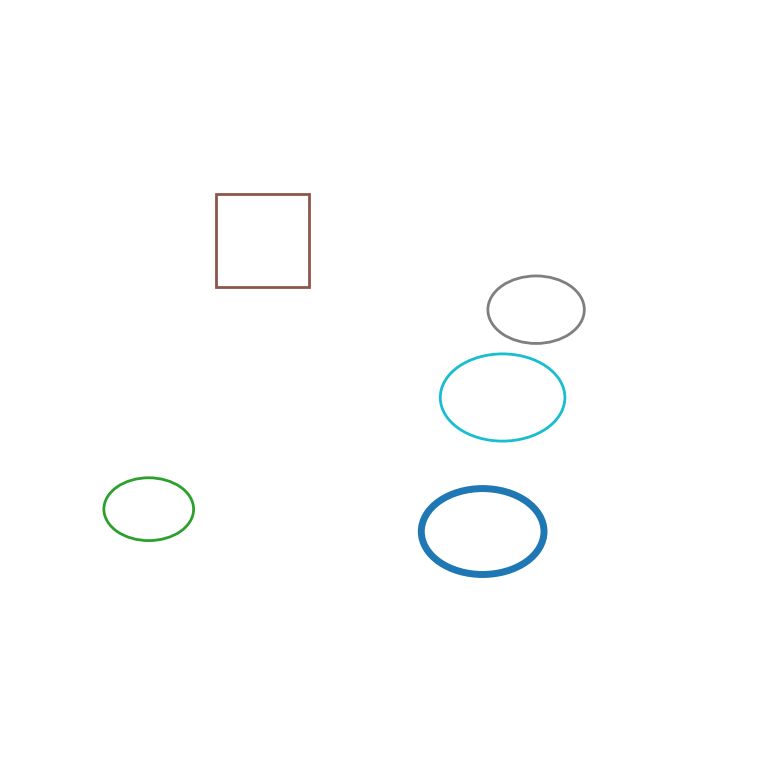[{"shape": "oval", "thickness": 2.5, "radius": 0.4, "center": [0.627, 0.31]}, {"shape": "oval", "thickness": 1, "radius": 0.29, "center": [0.193, 0.339]}, {"shape": "square", "thickness": 1, "radius": 0.3, "center": [0.341, 0.688]}, {"shape": "oval", "thickness": 1, "radius": 0.31, "center": [0.696, 0.598]}, {"shape": "oval", "thickness": 1, "radius": 0.4, "center": [0.653, 0.484]}]